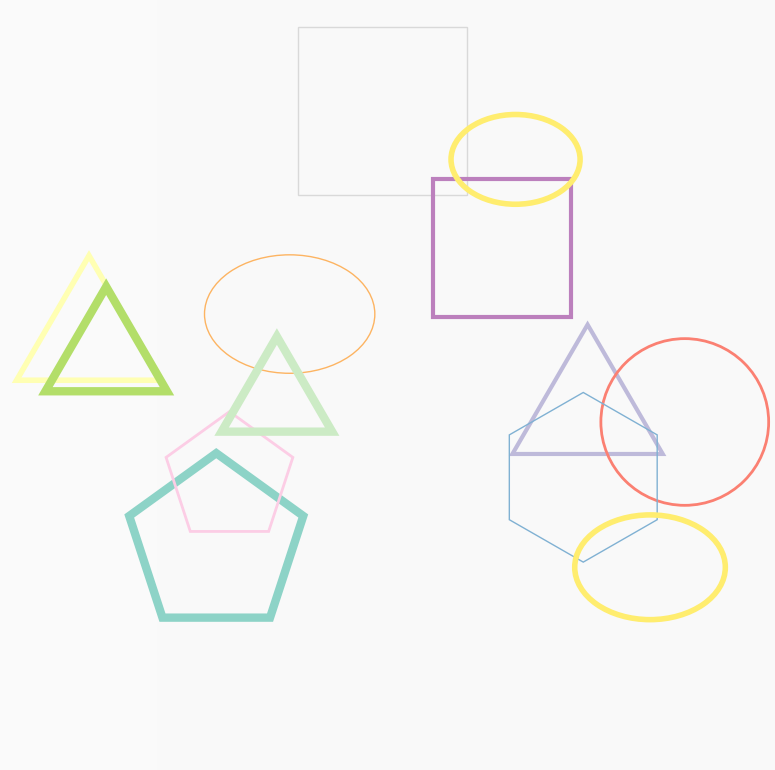[{"shape": "pentagon", "thickness": 3, "radius": 0.59, "center": [0.279, 0.293]}, {"shape": "triangle", "thickness": 2, "radius": 0.54, "center": [0.115, 0.56]}, {"shape": "triangle", "thickness": 1.5, "radius": 0.56, "center": [0.758, 0.466]}, {"shape": "circle", "thickness": 1, "radius": 0.54, "center": [0.884, 0.452]}, {"shape": "hexagon", "thickness": 0.5, "radius": 0.55, "center": [0.753, 0.38]}, {"shape": "oval", "thickness": 0.5, "radius": 0.55, "center": [0.374, 0.592]}, {"shape": "triangle", "thickness": 3, "radius": 0.45, "center": [0.137, 0.537]}, {"shape": "pentagon", "thickness": 1, "radius": 0.43, "center": [0.296, 0.379]}, {"shape": "square", "thickness": 0.5, "radius": 0.55, "center": [0.493, 0.856]}, {"shape": "square", "thickness": 1.5, "radius": 0.45, "center": [0.647, 0.678]}, {"shape": "triangle", "thickness": 3, "radius": 0.41, "center": [0.357, 0.481]}, {"shape": "oval", "thickness": 2, "radius": 0.42, "center": [0.665, 0.793]}, {"shape": "oval", "thickness": 2, "radius": 0.49, "center": [0.839, 0.263]}]